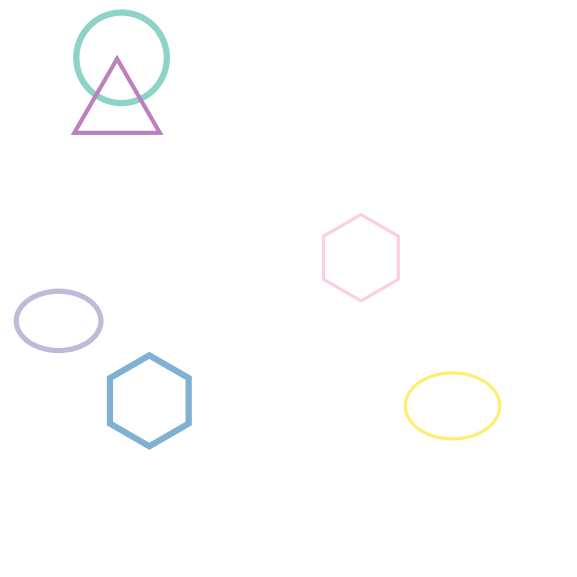[{"shape": "circle", "thickness": 3, "radius": 0.39, "center": [0.211, 0.899]}, {"shape": "oval", "thickness": 2.5, "radius": 0.37, "center": [0.101, 0.443]}, {"shape": "hexagon", "thickness": 3, "radius": 0.39, "center": [0.259, 0.305]}, {"shape": "hexagon", "thickness": 1.5, "radius": 0.37, "center": [0.625, 0.553]}, {"shape": "triangle", "thickness": 2, "radius": 0.43, "center": [0.203, 0.812]}, {"shape": "oval", "thickness": 1.5, "radius": 0.41, "center": [0.784, 0.296]}]